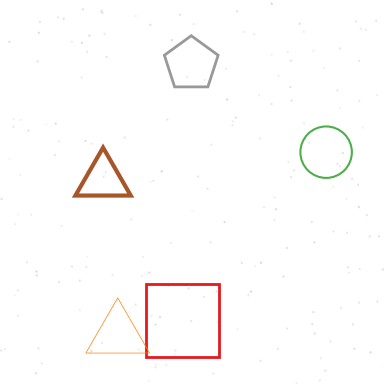[{"shape": "square", "thickness": 2, "radius": 0.48, "center": [0.473, 0.168]}, {"shape": "circle", "thickness": 1.5, "radius": 0.33, "center": [0.847, 0.605]}, {"shape": "triangle", "thickness": 0.5, "radius": 0.48, "center": [0.306, 0.131]}, {"shape": "triangle", "thickness": 3, "radius": 0.42, "center": [0.268, 0.534]}, {"shape": "pentagon", "thickness": 2, "radius": 0.37, "center": [0.497, 0.834]}]